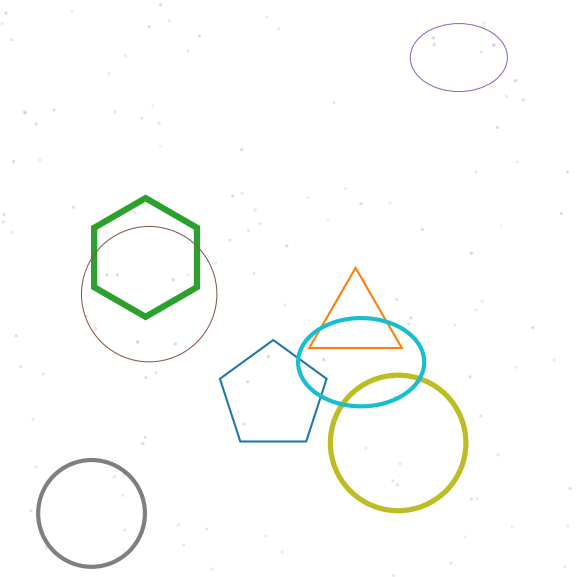[{"shape": "pentagon", "thickness": 1, "radius": 0.49, "center": [0.473, 0.313]}, {"shape": "triangle", "thickness": 1, "radius": 0.46, "center": [0.616, 0.443]}, {"shape": "hexagon", "thickness": 3, "radius": 0.51, "center": [0.252, 0.553]}, {"shape": "oval", "thickness": 0.5, "radius": 0.42, "center": [0.795, 0.899]}, {"shape": "circle", "thickness": 0.5, "radius": 0.59, "center": [0.258, 0.49]}, {"shape": "circle", "thickness": 2, "radius": 0.46, "center": [0.159, 0.11]}, {"shape": "circle", "thickness": 2.5, "radius": 0.59, "center": [0.689, 0.232]}, {"shape": "oval", "thickness": 2, "radius": 0.55, "center": [0.625, 0.372]}]